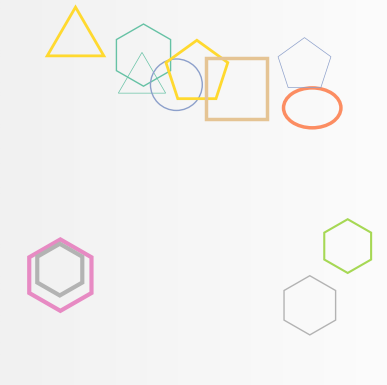[{"shape": "hexagon", "thickness": 1, "radius": 0.4, "center": [0.37, 0.857]}, {"shape": "triangle", "thickness": 0.5, "radius": 0.35, "center": [0.366, 0.793]}, {"shape": "oval", "thickness": 2.5, "radius": 0.37, "center": [0.806, 0.72]}, {"shape": "pentagon", "thickness": 0.5, "radius": 0.36, "center": [0.786, 0.831]}, {"shape": "circle", "thickness": 1, "radius": 0.33, "center": [0.455, 0.78]}, {"shape": "hexagon", "thickness": 3, "radius": 0.46, "center": [0.156, 0.285]}, {"shape": "hexagon", "thickness": 1.5, "radius": 0.35, "center": [0.897, 0.361]}, {"shape": "pentagon", "thickness": 2, "radius": 0.42, "center": [0.508, 0.812]}, {"shape": "triangle", "thickness": 2, "radius": 0.42, "center": [0.195, 0.897]}, {"shape": "square", "thickness": 2.5, "radius": 0.39, "center": [0.61, 0.77]}, {"shape": "hexagon", "thickness": 1, "radius": 0.38, "center": [0.8, 0.207]}, {"shape": "hexagon", "thickness": 3, "radius": 0.34, "center": [0.154, 0.3]}]